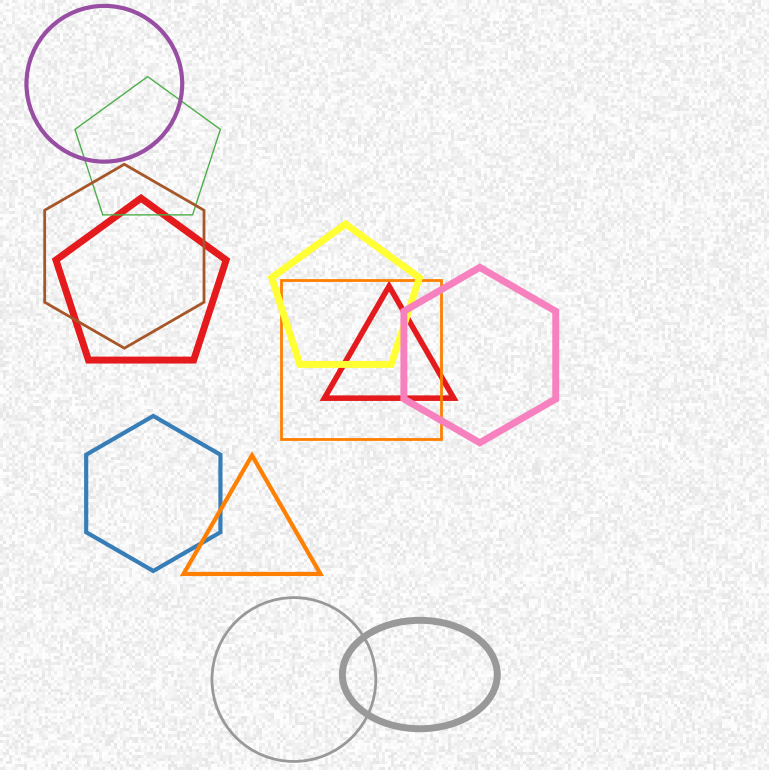[{"shape": "pentagon", "thickness": 2.5, "radius": 0.58, "center": [0.183, 0.626]}, {"shape": "triangle", "thickness": 2, "radius": 0.48, "center": [0.505, 0.531]}, {"shape": "hexagon", "thickness": 1.5, "radius": 0.5, "center": [0.199, 0.359]}, {"shape": "pentagon", "thickness": 0.5, "radius": 0.5, "center": [0.192, 0.801]}, {"shape": "circle", "thickness": 1.5, "radius": 0.51, "center": [0.136, 0.891]}, {"shape": "triangle", "thickness": 1.5, "radius": 0.51, "center": [0.327, 0.306]}, {"shape": "square", "thickness": 1, "radius": 0.52, "center": [0.469, 0.533]}, {"shape": "pentagon", "thickness": 2.5, "radius": 0.5, "center": [0.449, 0.608]}, {"shape": "hexagon", "thickness": 1, "radius": 0.6, "center": [0.161, 0.667]}, {"shape": "hexagon", "thickness": 2.5, "radius": 0.57, "center": [0.623, 0.539]}, {"shape": "circle", "thickness": 1, "radius": 0.53, "center": [0.382, 0.117]}, {"shape": "oval", "thickness": 2.5, "radius": 0.5, "center": [0.545, 0.124]}]